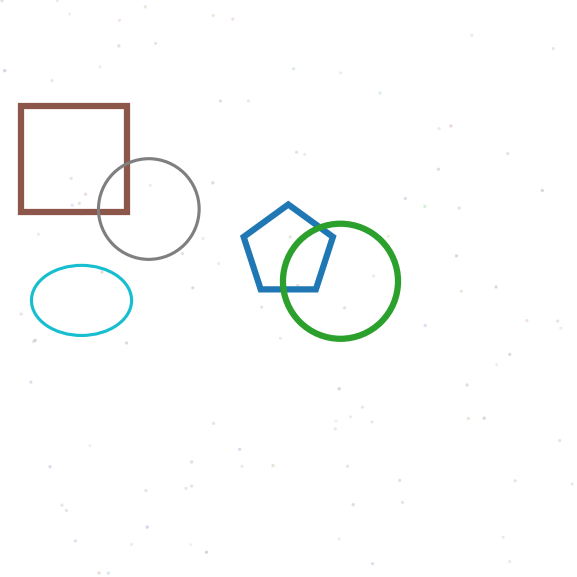[{"shape": "pentagon", "thickness": 3, "radius": 0.41, "center": [0.499, 0.564]}, {"shape": "circle", "thickness": 3, "radius": 0.5, "center": [0.59, 0.512]}, {"shape": "square", "thickness": 3, "radius": 0.46, "center": [0.129, 0.724]}, {"shape": "circle", "thickness": 1.5, "radius": 0.44, "center": [0.258, 0.637]}, {"shape": "oval", "thickness": 1.5, "radius": 0.43, "center": [0.141, 0.479]}]